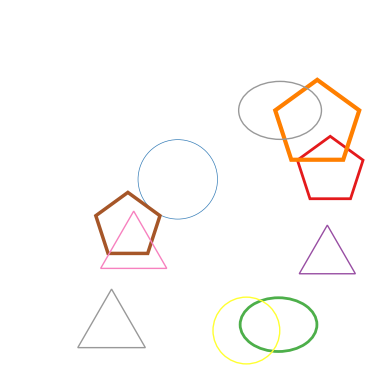[{"shape": "pentagon", "thickness": 2, "radius": 0.45, "center": [0.858, 0.556]}, {"shape": "circle", "thickness": 0.5, "radius": 0.52, "center": [0.462, 0.534]}, {"shape": "oval", "thickness": 2, "radius": 0.5, "center": [0.723, 0.157]}, {"shape": "triangle", "thickness": 1, "radius": 0.42, "center": [0.85, 0.331]}, {"shape": "pentagon", "thickness": 3, "radius": 0.57, "center": [0.824, 0.678]}, {"shape": "circle", "thickness": 1, "radius": 0.43, "center": [0.64, 0.142]}, {"shape": "pentagon", "thickness": 2.5, "radius": 0.44, "center": [0.332, 0.413]}, {"shape": "triangle", "thickness": 1, "radius": 0.5, "center": [0.347, 0.352]}, {"shape": "triangle", "thickness": 1, "radius": 0.51, "center": [0.29, 0.148]}, {"shape": "oval", "thickness": 1, "radius": 0.54, "center": [0.727, 0.713]}]